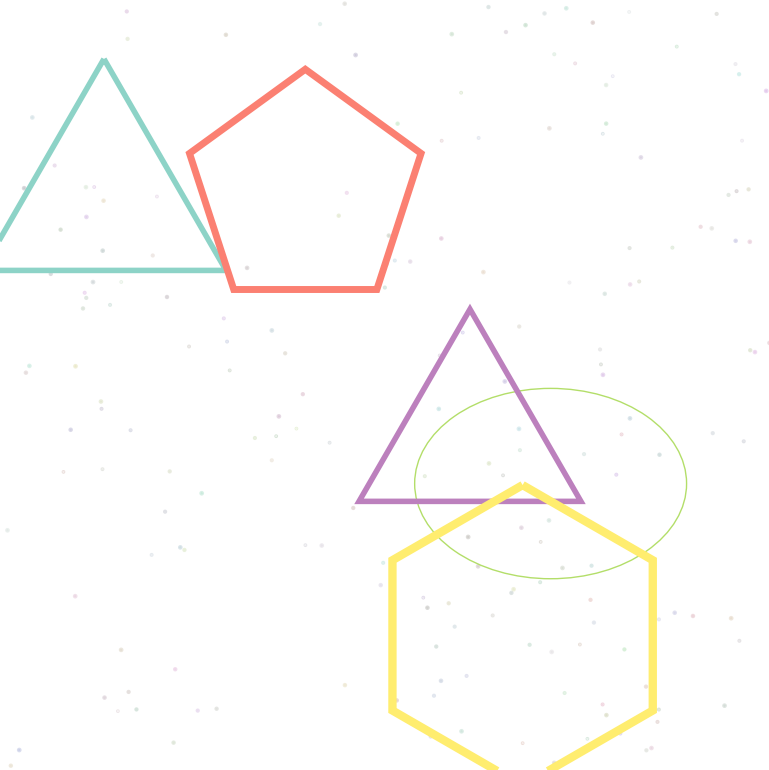[{"shape": "triangle", "thickness": 2, "radius": 0.92, "center": [0.135, 0.74]}, {"shape": "pentagon", "thickness": 2.5, "radius": 0.79, "center": [0.396, 0.752]}, {"shape": "oval", "thickness": 0.5, "radius": 0.88, "center": [0.715, 0.372]}, {"shape": "triangle", "thickness": 2, "radius": 0.83, "center": [0.61, 0.432]}, {"shape": "hexagon", "thickness": 3, "radius": 0.98, "center": [0.679, 0.175]}]